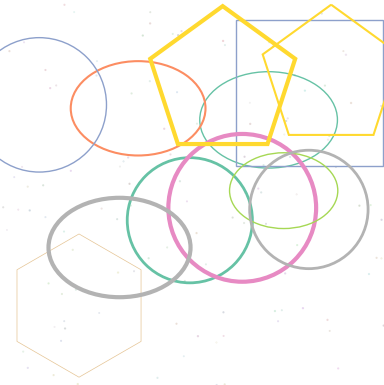[{"shape": "oval", "thickness": 1, "radius": 0.89, "center": [0.698, 0.689]}, {"shape": "circle", "thickness": 2, "radius": 0.81, "center": [0.493, 0.428]}, {"shape": "oval", "thickness": 1.5, "radius": 0.88, "center": [0.359, 0.719]}, {"shape": "square", "thickness": 1, "radius": 0.95, "center": [0.804, 0.759]}, {"shape": "circle", "thickness": 1, "radius": 0.87, "center": [0.102, 0.728]}, {"shape": "circle", "thickness": 3, "radius": 0.96, "center": [0.629, 0.46]}, {"shape": "oval", "thickness": 1, "radius": 0.7, "center": [0.737, 0.505]}, {"shape": "pentagon", "thickness": 3, "radius": 0.99, "center": [0.578, 0.786]}, {"shape": "pentagon", "thickness": 1.5, "radius": 0.94, "center": [0.86, 0.801]}, {"shape": "hexagon", "thickness": 0.5, "radius": 0.93, "center": [0.205, 0.206]}, {"shape": "oval", "thickness": 3, "radius": 0.92, "center": [0.31, 0.357]}, {"shape": "circle", "thickness": 2, "radius": 0.77, "center": [0.802, 0.456]}]